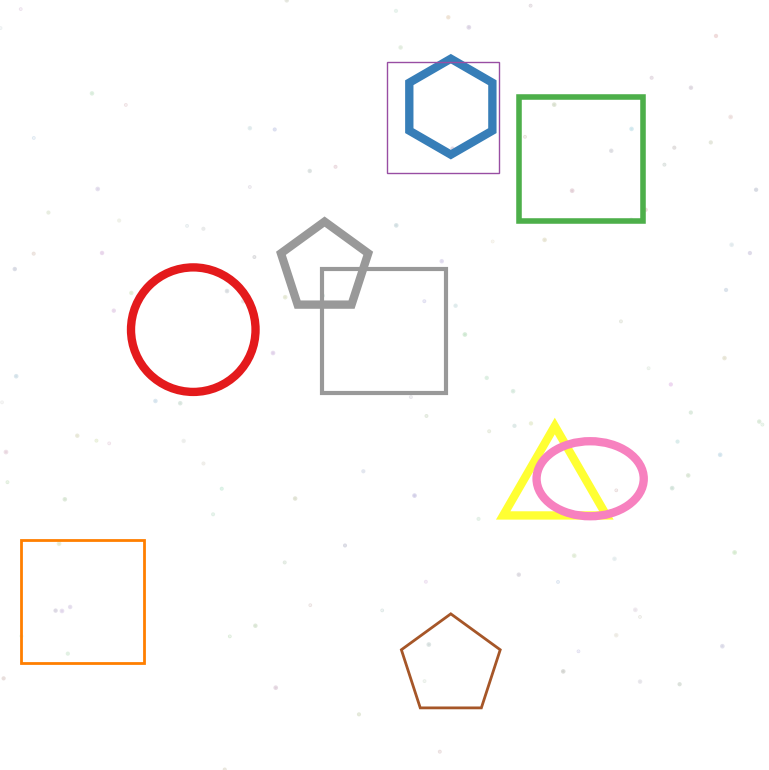[{"shape": "circle", "thickness": 3, "radius": 0.4, "center": [0.251, 0.572]}, {"shape": "hexagon", "thickness": 3, "radius": 0.31, "center": [0.586, 0.861]}, {"shape": "square", "thickness": 2, "radius": 0.4, "center": [0.755, 0.793]}, {"shape": "square", "thickness": 0.5, "radius": 0.36, "center": [0.575, 0.847]}, {"shape": "square", "thickness": 1, "radius": 0.4, "center": [0.107, 0.219]}, {"shape": "triangle", "thickness": 3, "radius": 0.39, "center": [0.721, 0.369]}, {"shape": "pentagon", "thickness": 1, "radius": 0.34, "center": [0.585, 0.135]}, {"shape": "oval", "thickness": 3, "radius": 0.35, "center": [0.766, 0.378]}, {"shape": "square", "thickness": 1.5, "radius": 0.4, "center": [0.498, 0.57]}, {"shape": "pentagon", "thickness": 3, "radius": 0.3, "center": [0.422, 0.653]}]